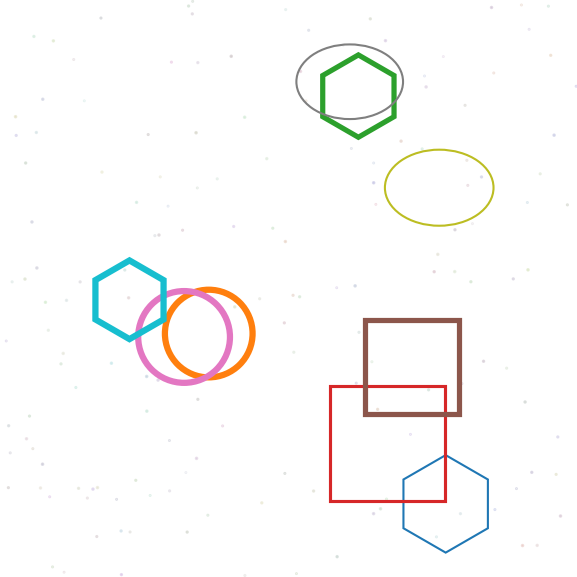[{"shape": "hexagon", "thickness": 1, "radius": 0.42, "center": [0.772, 0.127]}, {"shape": "circle", "thickness": 3, "radius": 0.38, "center": [0.361, 0.422]}, {"shape": "hexagon", "thickness": 2.5, "radius": 0.36, "center": [0.621, 0.833]}, {"shape": "square", "thickness": 1.5, "radius": 0.5, "center": [0.671, 0.232]}, {"shape": "square", "thickness": 2.5, "radius": 0.41, "center": [0.713, 0.364]}, {"shape": "circle", "thickness": 3, "radius": 0.4, "center": [0.319, 0.416]}, {"shape": "oval", "thickness": 1, "radius": 0.46, "center": [0.606, 0.858]}, {"shape": "oval", "thickness": 1, "radius": 0.47, "center": [0.761, 0.674]}, {"shape": "hexagon", "thickness": 3, "radius": 0.34, "center": [0.224, 0.48]}]